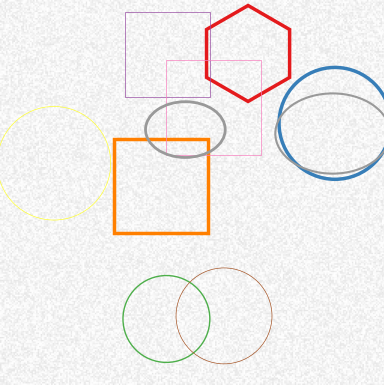[{"shape": "hexagon", "thickness": 2.5, "radius": 0.62, "center": [0.644, 0.861]}, {"shape": "circle", "thickness": 2.5, "radius": 0.73, "center": [0.87, 0.68]}, {"shape": "circle", "thickness": 1, "radius": 0.56, "center": [0.432, 0.172]}, {"shape": "square", "thickness": 0.5, "radius": 0.55, "center": [0.434, 0.857]}, {"shape": "square", "thickness": 2.5, "radius": 0.61, "center": [0.418, 0.518]}, {"shape": "circle", "thickness": 0.5, "radius": 0.74, "center": [0.14, 0.576]}, {"shape": "circle", "thickness": 0.5, "radius": 0.62, "center": [0.582, 0.18]}, {"shape": "square", "thickness": 0.5, "radius": 0.62, "center": [0.554, 0.721]}, {"shape": "oval", "thickness": 2, "radius": 0.52, "center": [0.481, 0.663]}, {"shape": "oval", "thickness": 1.5, "radius": 0.74, "center": [0.864, 0.653]}]